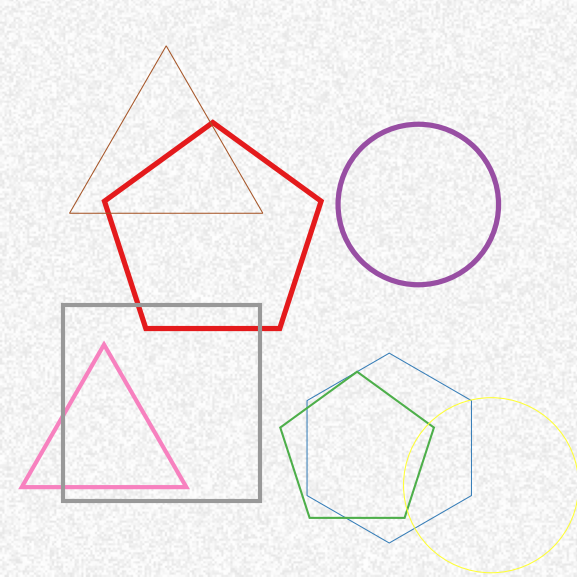[{"shape": "pentagon", "thickness": 2.5, "radius": 0.99, "center": [0.368, 0.59]}, {"shape": "hexagon", "thickness": 0.5, "radius": 0.82, "center": [0.674, 0.223]}, {"shape": "pentagon", "thickness": 1, "radius": 0.7, "center": [0.618, 0.216]}, {"shape": "circle", "thickness": 2.5, "radius": 0.69, "center": [0.724, 0.645]}, {"shape": "circle", "thickness": 0.5, "radius": 0.76, "center": [0.85, 0.159]}, {"shape": "triangle", "thickness": 0.5, "radius": 0.97, "center": [0.288, 0.726]}, {"shape": "triangle", "thickness": 2, "radius": 0.82, "center": [0.18, 0.238]}, {"shape": "square", "thickness": 2, "radius": 0.85, "center": [0.279, 0.301]}]